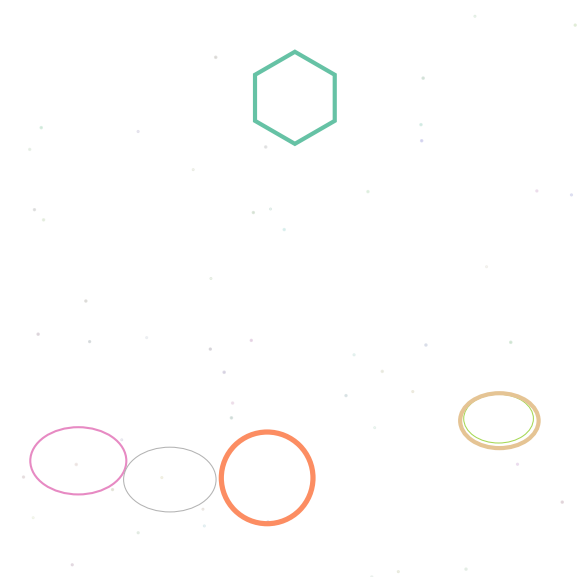[{"shape": "hexagon", "thickness": 2, "radius": 0.4, "center": [0.511, 0.83]}, {"shape": "circle", "thickness": 2.5, "radius": 0.4, "center": [0.463, 0.172]}, {"shape": "oval", "thickness": 1, "radius": 0.42, "center": [0.136, 0.201]}, {"shape": "oval", "thickness": 0.5, "radius": 0.3, "center": [0.863, 0.274]}, {"shape": "oval", "thickness": 2, "radius": 0.34, "center": [0.865, 0.271]}, {"shape": "oval", "thickness": 0.5, "radius": 0.4, "center": [0.294, 0.169]}]